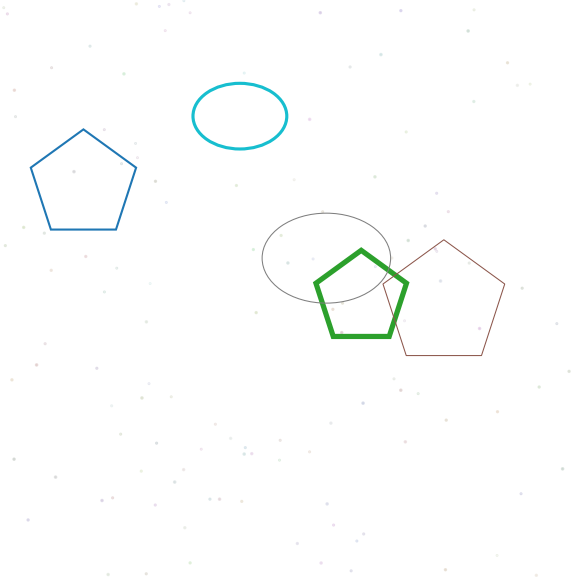[{"shape": "pentagon", "thickness": 1, "radius": 0.48, "center": [0.144, 0.679]}, {"shape": "pentagon", "thickness": 2.5, "radius": 0.41, "center": [0.625, 0.483]}, {"shape": "pentagon", "thickness": 0.5, "radius": 0.55, "center": [0.769, 0.473]}, {"shape": "oval", "thickness": 0.5, "radius": 0.56, "center": [0.565, 0.552]}, {"shape": "oval", "thickness": 1.5, "radius": 0.41, "center": [0.415, 0.798]}]